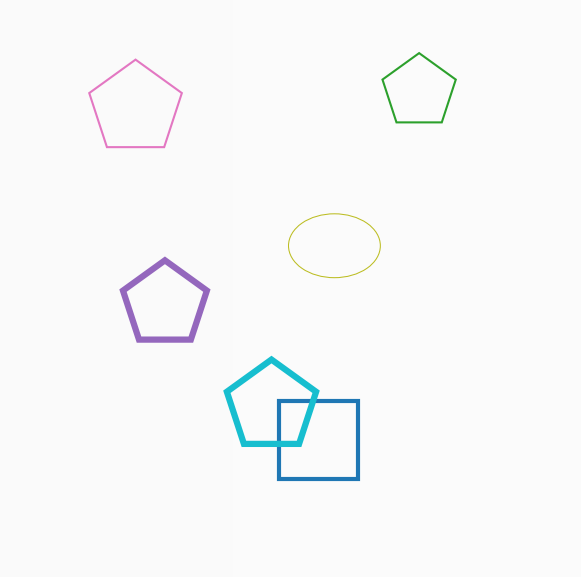[{"shape": "square", "thickness": 2, "radius": 0.34, "center": [0.549, 0.238]}, {"shape": "pentagon", "thickness": 1, "radius": 0.33, "center": [0.721, 0.841]}, {"shape": "pentagon", "thickness": 3, "radius": 0.38, "center": [0.284, 0.472]}, {"shape": "pentagon", "thickness": 1, "radius": 0.42, "center": [0.233, 0.812]}, {"shape": "oval", "thickness": 0.5, "radius": 0.4, "center": [0.575, 0.574]}, {"shape": "pentagon", "thickness": 3, "radius": 0.4, "center": [0.467, 0.296]}]